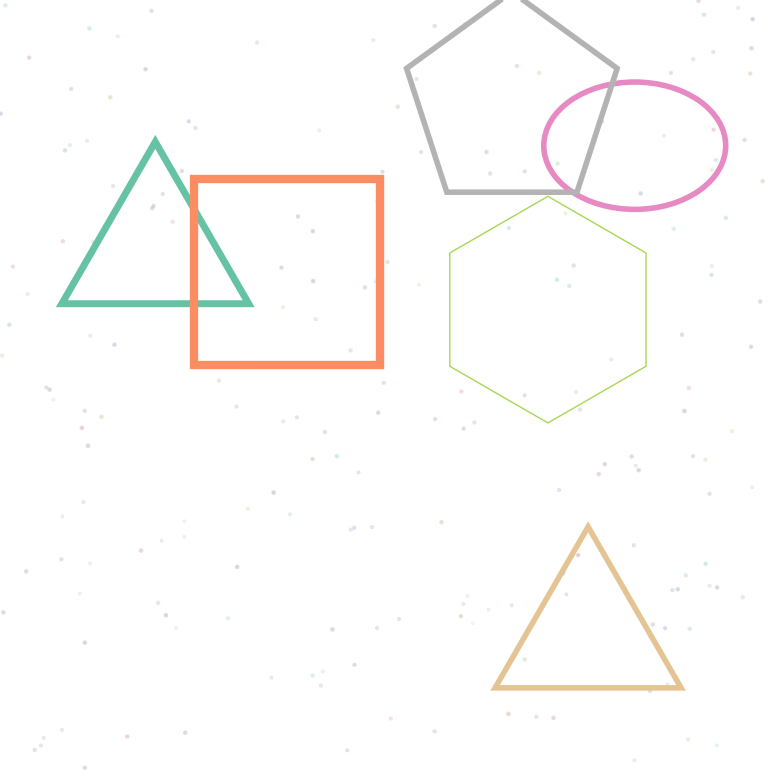[{"shape": "triangle", "thickness": 2.5, "radius": 0.7, "center": [0.202, 0.676]}, {"shape": "square", "thickness": 3, "radius": 0.6, "center": [0.373, 0.647]}, {"shape": "oval", "thickness": 2, "radius": 0.59, "center": [0.824, 0.811]}, {"shape": "hexagon", "thickness": 0.5, "radius": 0.74, "center": [0.712, 0.598]}, {"shape": "triangle", "thickness": 2, "radius": 0.7, "center": [0.764, 0.176]}, {"shape": "pentagon", "thickness": 2, "radius": 0.72, "center": [0.665, 0.867]}]